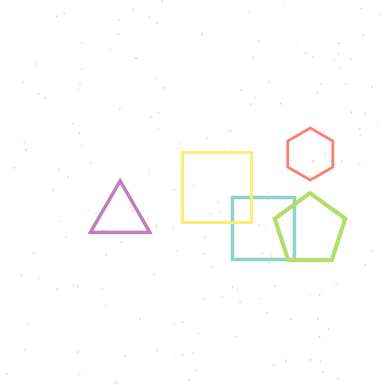[{"shape": "square", "thickness": 2.5, "radius": 0.41, "center": [0.683, 0.407]}, {"shape": "hexagon", "thickness": 2, "radius": 0.34, "center": [0.806, 0.6]}, {"shape": "pentagon", "thickness": 3, "radius": 0.48, "center": [0.805, 0.402]}, {"shape": "triangle", "thickness": 2.5, "radius": 0.45, "center": [0.312, 0.441]}, {"shape": "square", "thickness": 2, "radius": 0.45, "center": [0.562, 0.515]}]